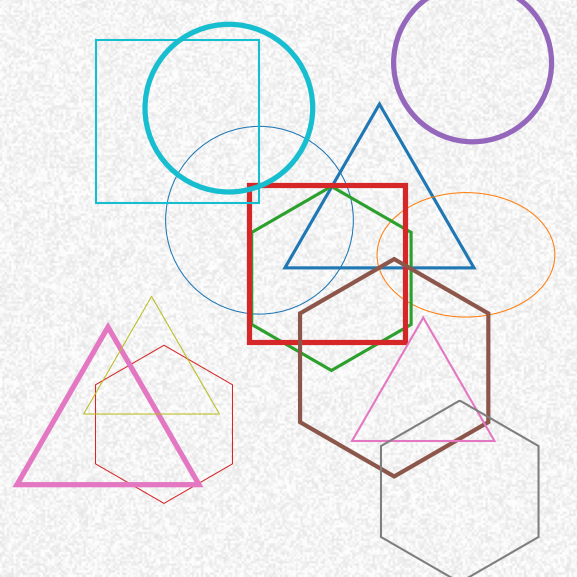[{"shape": "triangle", "thickness": 1.5, "radius": 0.95, "center": [0.657, 0.63]}, {"shape": "circle", "thickness": 0.5, "radius": 0.81, "center": [0.449, 0.618]}, {"shape": "oval", "thickness": 0.5, "radius": 0.77, "center": [0.807, 0.558]}, {"shape": "hexagon", "thickness": 1.5, "radius": 0.8, "center": [0.574, 0.517]}, {"shape": "hexagon", "thickness": 0.5, "radius": 0.68, "center": [0.284, 0.264]}, {"shape": "square", "thickness": 2.5, "radius": 0.68, "center": [0.566, 0.543]}, {"shape": "circle", "thickness": 2.5, "radius": 0.68, "center": [0.818, 0.89]}, {"shape": "hexagon", "thickness": 2, "radius": 0.94, "center": [0.683, 0.362]}, {"shape": "triangle", "thickness": 2.5, "radius": 0.91, "center": [0.187, 0.251]}, {"shape": "triangle", "thickness": 1, "radius": 0.71, "center": [0.733, 0.307]}, {"shape": "hexagon", "thickness": 1, "radius": 0.79, "center": [0.796, 0.148]}, {"shape": "triangle", "thickness": 0.5, "radius": 0.68, "center": [0.262, 0.35]}, {"shape": "circle", "thickness": 2.5, "radius": 0.73, "center": [0.396, 0.812]}, {"shape": "square", "thickness": 1, "radius": 0.7, "center": [0.307, 0.789]}]